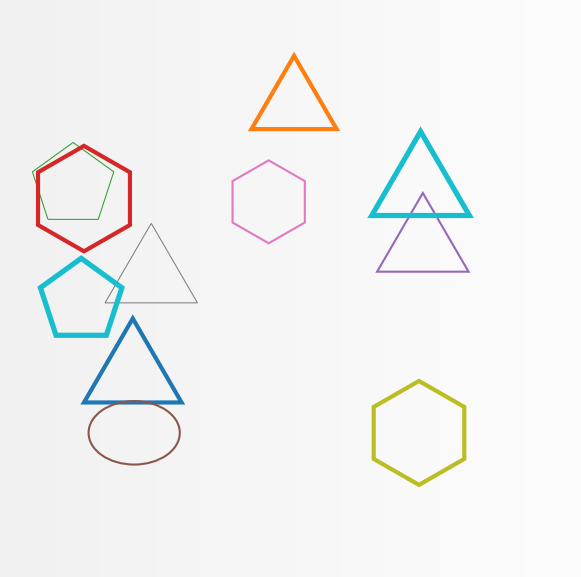[{"shape": "triangle", "thickness": 2, "radius": 0.48, "center": [0.228, 0.351]}, {"shape": "triangle", "thickness": 2, "radius": 0.42, "center": [0.506, 0.818]}, {"shape": "pentagon", "thickness": 0.5, "radius": 0.37, "center": [0.126, 0.679]}, {"shape": "hexagon", "thickness": 2, "radius": 0.46, "center": [0.144, 0.655]}, {"shape": "triangle", "thickness": 1, "radius": 0.45, "center": [0.727, 0.574]}, {"shape": "oval", "thickness": 1, "radius": 0.39, "center": [0.231, 0.25]}, {"shape": "hexagon", "thickness": 1, "radius": 0.36, "center": [0.462, 0.65]}, {"shape": "triangle", "thickness": 0.5, "radius": 0.46, "center": [0.26, 0.521]}, {"shape": "hexagon", "thickness": 2, "radius": 0.45, "center": [0.721, 0.249]}, {"shape": "pentagon", "thickness": 2.5, "radius": 0.37, "center": [0.14, 0.478]}, {"shape": "triangle", "thickness": 2.5, "radius": 0.48, "center": [0.724, 0.674]}]